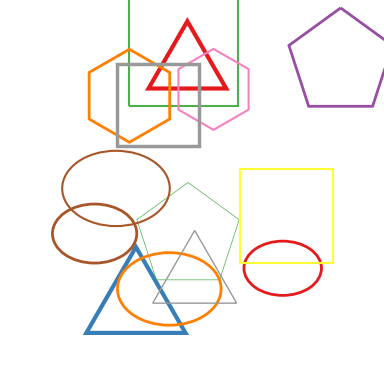[{"shape": "triangle", "thickness": 3, "radius": 0.58, "center": [0.487, 0.828]}, {"shape": "oval", "thickness": 2, "radius": 0.5, "center": [0.734, 0.303]}, {"shape": "triangle", "thickness": 3, "radius": 0.74, "center": [0.353, 0.21]}, {"shape": "square", "thickness": 1.5, "radius": 0.71, "center": [0.478, 0.866]}, {"shape": "pentagon", "thickness": 0.5, "radius": 0.7, "center": [0.488, 0.386]}, {"shape": "pentagon", "thickness": 2, "radius": 0.71, "center": [0.885, 0.838]}, {"shape": "hexagon", "thickness": 2, "radius": 0.6, "center": [0.336, 0.751]}, {"shape": "oval", "thickness": 2, "radius": 0.67, "center": [0.44, 0.25]}, {"shape": "square", "thickness": 1.5, "radius": 0.61, "center": [0.744, 0.439]}, {"shape": "oval", "thickness": 1.5, "radius": 0.7, "center": [0.301, 0.511]}, {"shape": "oval", "thickness": 2, "radius": 0.55, "center": [0.246, 0.393]}, {"shape": "hexagon", "thickness": 1.5, "radius": 0.53, "center": [0.555, 0.768]}, {"shape": "square", "thickness": 2.5, "radius": 0.53, "center": [0.41, 0.728]}, {"shape": "triangle", "thickness": 1, "radius": 0.63, "center": [0.506, 0.276]}]